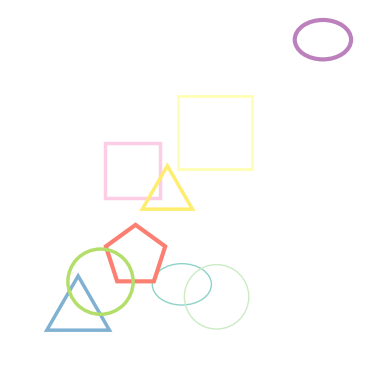[{"shape": "oval", "thickness": 1, "radius": 0.38, "center": [0.472, 0.261]}, {"shape": "square", "thickness": 2, "radius": 0.47, "center": [0.559, 0.655]}, {"shape": "pentagon", "thickness": 3, "radius": 0.41, "center": [0.352, 0.335]}, {"shape": "triangle", "thickness": 2.5, "radius": 0.47, "center": [0.203, 0.189]}, {"shape": "circle", "thickness": 2.5, "radius": 0.42, "center": [0.261, 0.268]}, {"shape": "square", "thickness": 2.5, "radius": 0.36, "center": [0.344, 0.557]}, {"shape": "oval", "thickness": 3, "radius": 0.37, "center": [0.839, 0.897]}, {"shape": "circle", "thickness": 1, "radius": 0.42, "center": [0.563, 0.229]}, {"shape": "triangle", "thickness": 2.5, "radius": 0.38, "center": [0.435, 0.494]}]